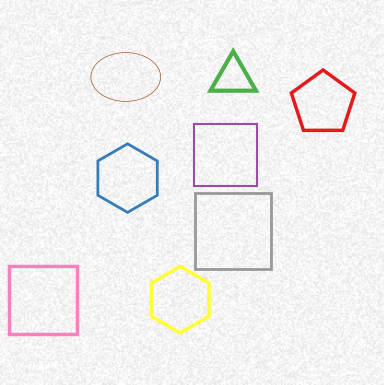[{"shape": "pentagon", "thickness": 2.5, "radius": 0.43, "center": [0.839, 0.732]}, {"shape": "hexagon", "thickness": 2, "radius": 0.45, "center": [0.331, 0.537]}, {"shape": "triangle", "thickness": 3, "radius": 0.34, "center": [0.606, 0.799]}, {"shape": "square", "thickness": 1.5, "radius": 0.41, "center": [0.586, 0.597]}, {"shape": "hexagon", "thickness": 2.5, "radius": 0.43, "center": [0.468, 0.222]}, {"shape": "oval", "thickness": 0.5, "radius": 0.45, "center": [0.327, 0.8]}, {"shape": "square", "thickness": 2.5, "radius": 0.44, "center": [0.112, 0.22]}, {"shape": "square", "thickness": 2, "radius": 0.49, "center": [0.605, 0.4]}]